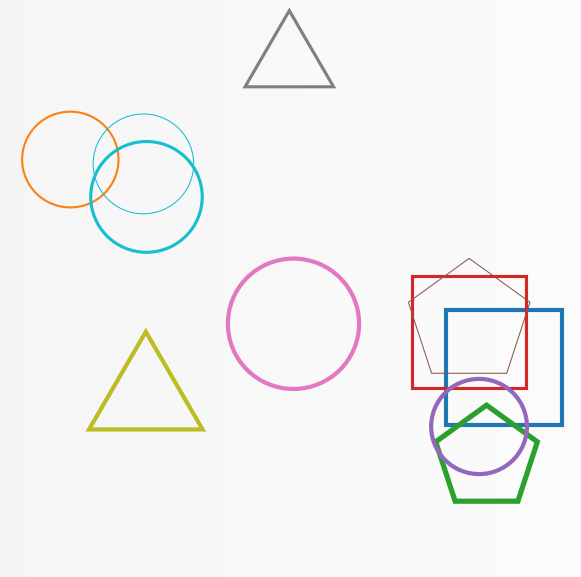[{"shape": "square", "thickness": 2, "radius": 0.5, "center": [0.867, 0.362]}, {"shape": "circle", "thickness": 1, "radius": 0.41, "center": [0.121, 0.723]}, {"shape": "pentagon", "thickness": 2.5, "radius": 0.46, "center": [0.837, 0.206]}, {"shape": "square", "thickness": 1.5, "radius": 0.49, "center": [0.807, 0.425]}, {"shape": "circle", "thickness": 2, "radius": 0.41, "center": [0.824, 0.261]}, {"shape": "pentagon", "thickness": 0.5, "radius": 0.55, "center": [0.807, 0.442]}, {"shape": "circle", "thickness": 2, "radius": 0.56, "center": [0.505, 0.438]}, {"shape": "triangle", "thickness": 1.5, "radius": 0.44, "center": [0.498, 0.893]}, {"shape": "triangle", "thickness": 2, "radius": 0.56, "center": [0.251, 0.312]}, {"shape": "circle", "thickness": 1.5, "radius": 0.48, "center": [0.252, 0.658]}, {"shape": "circle", "thickness": 0.5, "radius": 0.43, "center": [0.247, 0.715]}]